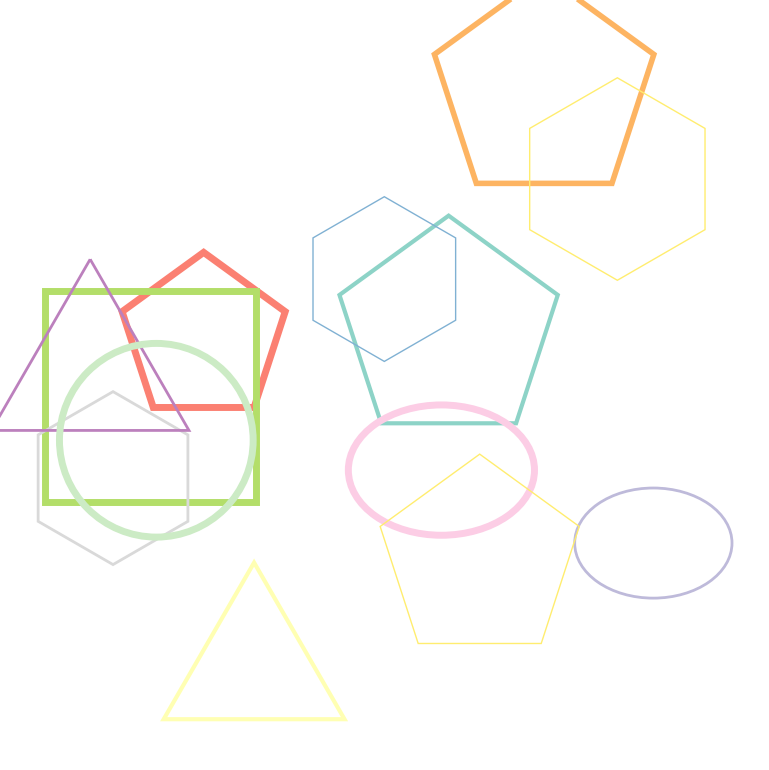[{"shape": "pentagon", "thickness": 1.5, "radius": 0.75, "center": [0.583, 0.571]}, {"shape": "triangle", "thickness": 1.5, "radius": 0.68, "center": [0.33, 0.134]}, {"shape": "oval", "thickness": 1, "radius": 0.51, "center": [0.849, 0.295]}, {"shape": "pentagon", "thickness": 2.5, "radius": 0.56, "center": [0.264, 0.561]}, {"shape": "hexagon", "thickness": 0.5, "radius": 0.53, "center": [0.499, 0.638]}, {"shape": "pentagon", "thickness": 2, "radius": 0.75, "center": [0.707, 0.883]}, {"shape": "square", "thickness": 2.5, "radius": 0.69, "center": [0.196, 0.485]}, {"shape": "oval", "thickness": 2.5, "radius": 0.6, "center": [0.573, 0.389]}, {"shape": "hexagon", "thickness": 1, "radius": 0.56, "center": [0.147, 0.379]}, {"shape": "triangle", "thickness": 1, "radius": 0.74, "center": [0.117, 0.515]}, {"shape": "circle", "thickness": 2.5, "radius": 0.63, "center": [0.203, 0.428]}, {"shape": "pentagon", "thickness": 0.5, "radius": 0.68, "center": [0.623, 0.274]}, {"shape": "hexagon", "thickness": 0.5, "radius": 0.66, "center": [0.802, 0.767]}]